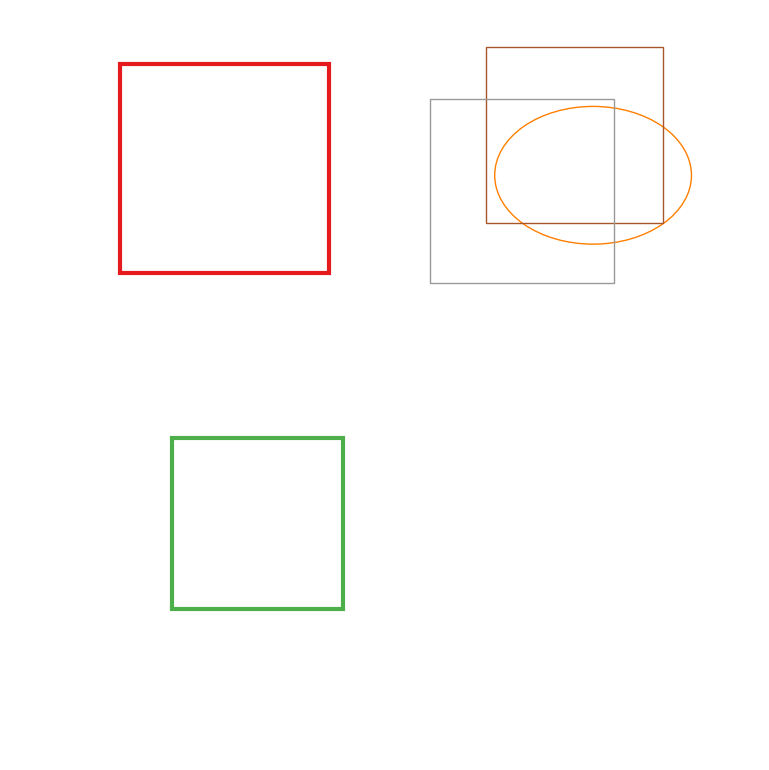[{"shape": "square", "thickness": 1.5, "radius": 0.68, "center": [0.291, 0.781]}, {"shape": "square", "thickness": 1.5, "radius": 0.55, "center": [0.334, 0.32]}, {"shape": "oval", "thickness": 0.5, "radius": 0.64, "center": [0.77, 0.772]}, {"shape": "square", "thickness": 0.5, "radius": 0.57, "center": [0.746, 0.825]}, {"shape": "square", "thickness": 0.5, "radius": 0.6, "center": [0.678, 0.752]}]